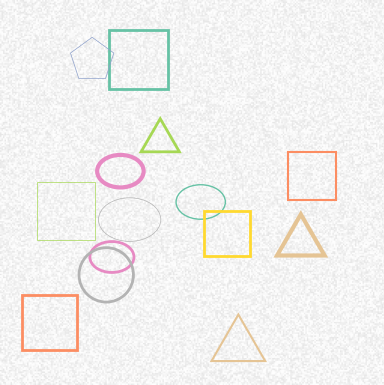[{"shape": "oval", "thickness": 1, "radius": 0.32, "center": [0.521, 0.475]}, {"shape": "square", "thickness": 2, "radius": 0.38, "center": [0.361, 0.845]}, {"shape": "square", "thickness": 1.5, "radius": 0.32, "center": [0.81, 0.543]}, {"shape": "square", "thickness": 2, "radius": 0.36, "center": [0.129, 0.162]}, {"shape": "pentagon", "thickness": 0.5, "radius": 0.3, "center": [0.239, 0.844]}, {"shape": "oval", "thickness": 3, "radius": 0.3, "center": [0.313, 0.555]}, {"shape": "oval", "thickness": 2, "radius": 0.29, "center": [0.291, 0.332]}, {"shape": "square", "thickness": 0.5, "radius": 0.38, "center": [0.171, 0.451]}, {"shape": "triangle", "thickness": 2, "radius": 0.29, "center": [0.416, 0.634]}, {"shape": "square", "thickness": 2, "radius": 0.29, "center": [0.59, 0.394]}, {"shape": "triangle", "thickness": 3, "radius": 0.36, "center": [0.781, 0.372]}, {"shape": "triangle", "thickness": 1.5, "radius": 0.4, "center": [0.619, 0.102]}, {"shape": "circle", "thickness": 2, "radius": 0.35, "center": [0.276, 0.286]}, {"shape": "oval", "thickness": 0.5, "radius": 0.4, "center": [0.337, 0.43]}]